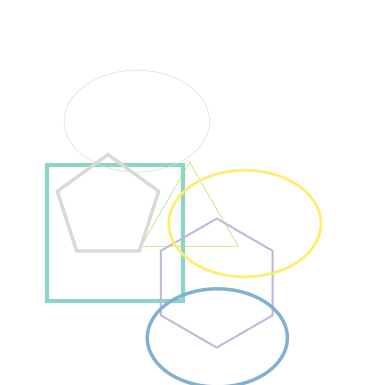[{"shape": "square", "thickness": 3, "radius": 0.88, "center": [0.3, 0.394]}, {"shape": "hexagon", "thickness": 1.5, "radius": 0.84, "center": [0.563, 0.265]}, {"shape": "oval", "thickness": 2.5, "radius": 0.91, "center": [0.565, 0.122]}, {"shape": "triangle", "thickness": 0.5, "radius": 0.73, "center": [0.493, 0.433]}, {"shape": "pentagon", "thickness": 2.5, "radius": 0.69, "center": [0.281, 0.46]}, {"shape": "oval", "thickness": 0.5, "radius": 0.94, "center": [0.356, 0.685]}, {"shape": "oval", "thickness": 2, "radius": 0.99, "center": [0.636, 0.419]}]